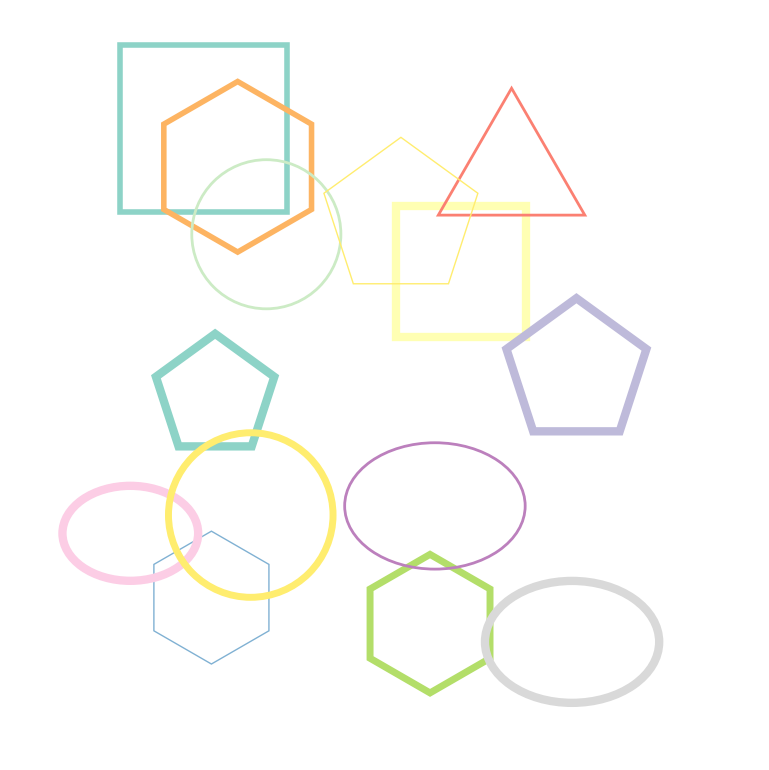[{"shape": "pentagon", "thickness": 3, "radius": 0.4, "center": [0.279, 0.486]}, {"shape": "square", "thickness": 2, "radius": 0.54, "center": [0.265, 0.833]}, {"shape": "square", "thickness": 3, "radius": 0.42, "center": [0.599, 0.647]}, {"shape": "pentagon", "thickness": 3, "radius": 0.48, "center": [0.749, 0.517]}, {"shape": "triangle", "thickness": 1, "radius": 0.55, "center": [0.664, 0.776]}, {"shape": "hexagon", "thickness": 0.5, "radius": 0.43, "center": [0.275, 0.224]}, {"shape": "hexagon", "thickness": 2, "radius": 0.55, "center": [0.309, 0.783]}, {"shape": "hexagon", "thickness": 2.5, "radius": 0.45, "center": [0.558, 0.19]}, {"shape": "oval", "thickness": 3, "radius": 0.44, "center": [0.169, 0.307]}, {"shape": "oval", "thickness": 3, "radius": 0.57, "center": [0.743, 0.166]}, {"shape": "oval", "thickness": 1, "radius": 0.59, "center": [0.565, 0.343]}, {"shape": "circle", "thickness": 1, "radius": 0.48, "center": [0.346, 0.696]}, {"shape": "circle", "thickness": 2.5, "radius": 0.53, "center": [0.326, 0.331]}, {"shape": "pentagon", "thickness": 0.5, "radius": 0.53, "center": [0.521, 0.717]}]